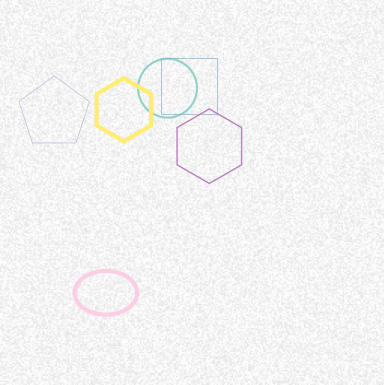[{"shape": "circle", "thickness": 1.5, "radius": 0.38, "center": [0.435, 0.771]}, {"shape": "pentagon", "thickness": 0.5, "radius": 0.48, "center": [0.141, 0.707]}, {"shape": "square", "thickness": 0.5, "radius": 0.36, "center": [0.492, 0.776]}, {"shape": "oval", "thickness": 3, "radius": 0.41, "center": [0.275, 0.239]}, {"shape": "hexagon", "thickness": 1, "radius": 0.48, "center": [0.544, 0.62]}, {"shape": "hexagon", "thickness": 3, "radius": 0.41, "center": [0.322, 0.715]}]